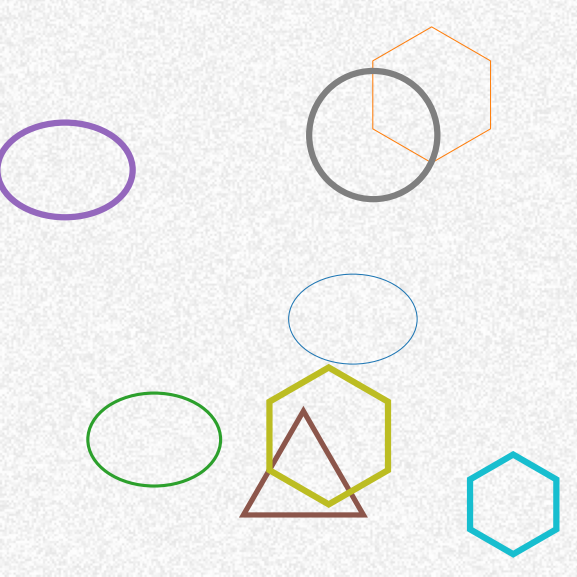[{"shape": "oval", "thickness": 0.5, "radius": 0.56, "center": [0.611, 0.447]}, {"shape": "hexagon", "thickness": 0.5, "radius": 0.59, "center": [0.747, 0.835]}, {"shape": "oval", "thickness": 1.5, "radius": 0.57, "center": [0.267, 0.238]}, {"shape": "oval", "thickness": 3, "radius": 0.59, "center": [0.113, 0.705]}, {"shape": "triangle", "thickness": 2.5, "radius": 0.6, "center": [0.525, 0.167]}, {"shape": "circle", "thickness": 3, "radius": 0.56, "center": [0.646, 0.765]}, {"shape": "hexagon", "thickness": 3, "radius": 0.59, "center": [0.569, 0.244]}, {"shape": "hexagon", "thickness": 3, "radius": 0.43, "center": [0.889, 0.126]}]